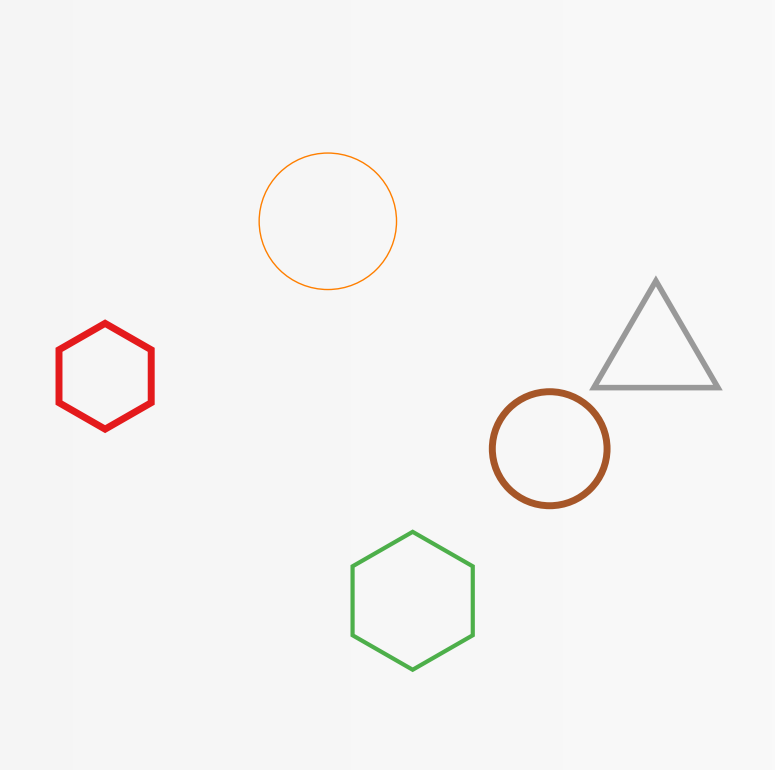[{"shape": "hexagon", "thickness": 2.5, "radius": 0.34, "center": [0.136, 0.511]}, {"shape": "hexagon", "thickness": 1.5, "radius": 0.45, "center": [0.532, 0.22]}, {"shape": "circle", "thickness": 0.5, "radius": 0.44, "center": [0.423, 0.713]}, {"shape": "circle", "thickness": 2.5, "radius": 0.37, "center": [0.709, 0.417]}, {"shape": "triangle", "thickness": 2, "radius": 0.46, "center": [0.846, 0.543]}]